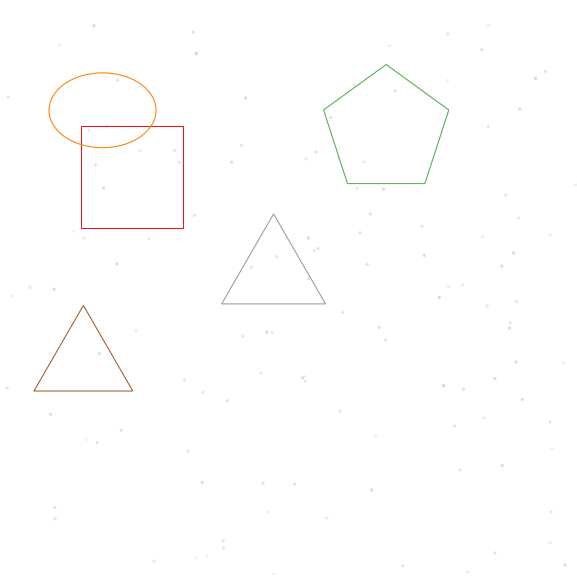[{"shape": "square", "thickness": 0.5, "radius": 0.44, "center": [0.229, 0.693]}, {"shape": "pentagon", "thickness": 0.5, "radius": 0.57, "center": [0.669, 0.773]}, {"shape": "oval", "thickness": 0.5, "radius": 0.46, "center": [0.178, 0.808]}, {"shape": "triangle", "thickness": 0.5, "radius": 0.49, "center": [0.144, 0.371]}, {"shape": "triangle", "thickness": 0.5, "radius": 0.52, "center": [0.474, 0.525]}]